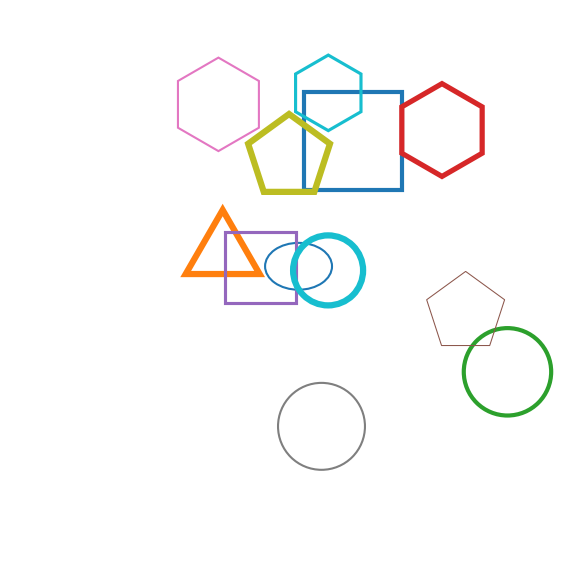[{"shape": "oval", "thickness": 1, "radius": 0.29, "center": [0.517, 0.538]}, {"shape": "square", "thickness": 2, "radius": 0.43, "center": [0.611, 0.755]}, {"shape": "triangle", "thickness": 3, "radius": 0.37, "center": [0.386, 0.562]}, {"shape": "circle", "thickness": 2, "radius": 0.38, "center": [0.879, 0.355]}, {"shape": "hexagon", "thickness": 2.5, "radius": 0.4, "center": [0.765, 0.774]}, {"shape": "square", "thickness": 1.5, "radius": 0.31, "center": [0.451, 0.536]}, {"shape": "pentagon", "thickness": 0.5, "radius": 0.35, "center": [0.806, 0.458]}, {"shape": "hexagon", "thickness": 1, "radius": 0.4, "center": [0.378, 0.818]}, {"shape": "circle", "thickness": 1, "radius": 0.38, "center": [0.557, 0.261]}, {"shape": "pentagon", "thickness": 3, "radius": 0.37, "center": [0.501, 0.727]}, {"shape": "hexagon", "thickness": 1.5, "radius": 0.33, "center": [0.568, 0.838]}, {"shape": "circle", "thickness": 3, "radius": 0.3, "center": [0.568, 0.531]}]